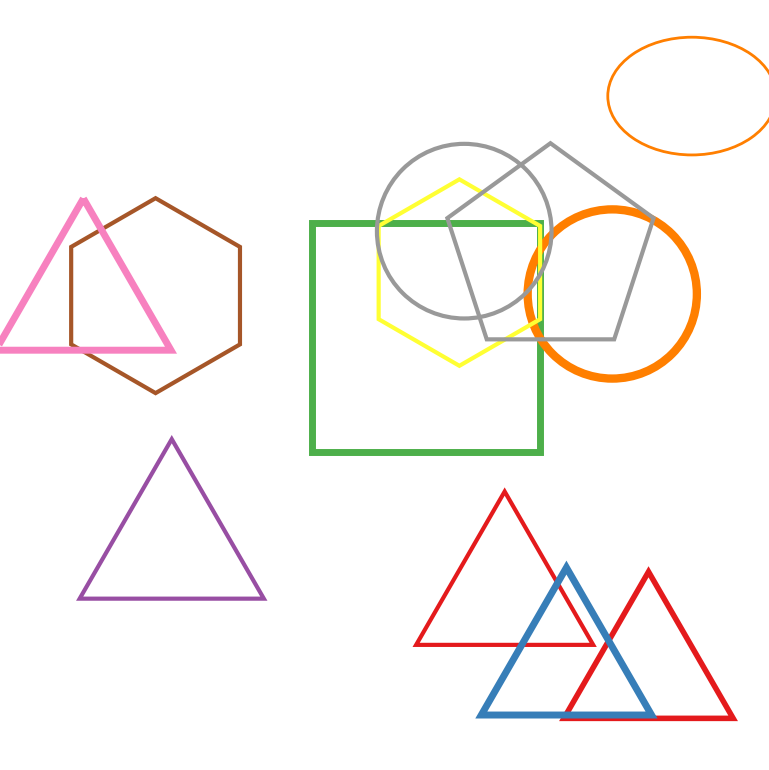[{"shape": "triangle", "thickness": 1.5, "radius": 0.66, "center": [0.655, 0.229]}, {"shape": "triangle", "thickness": 2, "radius": 0.63, "center": [0.842, 0.131]}, {"shape": "triangle", "thickness": 2.5, "radius": 0.64, "center": [0.736, 0.135]}, {"shape": "square", "thickness": 2.5, "radius": 0.74, "center": [0.553, 0.562]}, {"shape": "triangle", "thickness": 1.5, "radius": 0.69, "center": [0.223, 0.292]}, {"shape": "circle", "thickness": 3, "radius": 0.55, "center": [0.795, 0.618]}, {"shape": "oval", "thickness": 1, "radius": 0.55, "center": [0.899, 0.875]}, {"shape": "hexagon", "thickness": 1.5, "radius": 0.61, "center": [0.597, 0.646]}, {"shape": "hexagon", "thickness": 1.5, "radius": 0.63, "center": [0.202, 0.616]}, {"shape": "triangle", "thickness": 2.5, "radius": 0.66, "center": [0.108, 0.611]}, {"shape": "circle", "thickness": 1.5, "radius": 0.57, "center": [0.603, 0.7]}, {"shape": "pentagon", "thickness": 1.5, "radius": 0.7, "center": [0.715, 0.673]}]